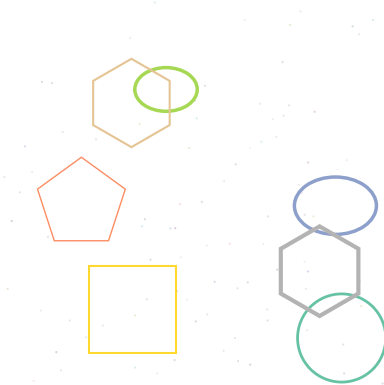[{"shape": "circle", "thickness": 2, "radius": 0.57, "center": [0.887, 0.122]}, {"shape": "pentagon", "thickness": 1, "radius": 0.6, "center": [0.211, 0.472]}, {"shape": "oval", "thickness": 2.5, "radius": 0.53, "center": [0.871, 0.466]}, {"shape": "oval", "thickness": 2.5, "radius": 0.41, "center": [0.431, 0.768]}, {"shape": "square", "thickness": 1.5, "radius": 0.57, "center": [0.345, 0.197]}, {"shape": "hexagon", "thickness": 1.5, "radius": 0.57, "center": [0.341, 0.733]}, {"shape": "hexagon", "thickness": 3, "radius": 0.58, "center": [0.83, 0.296]}]